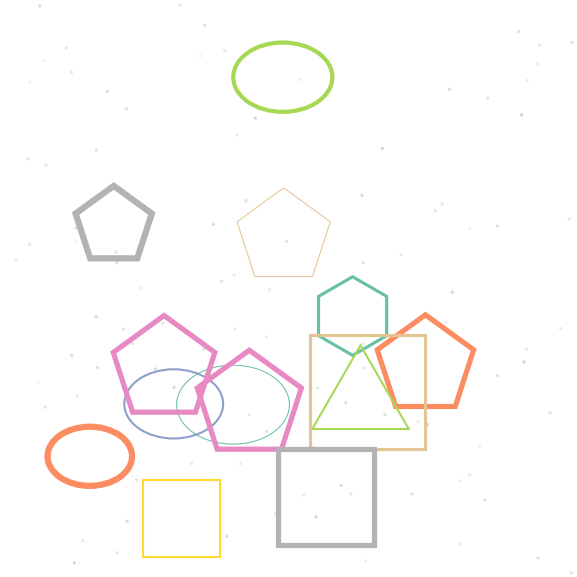[{"shape": "hexagon", "thickness": 1.5, "radius": 0.34, "center": [0.611, 0.452]}, {"shape": "oval", "thickness": 0.5, "radius": 0.49, "center": [0.404, 0.298]}, {"shape": "oval", "thickness": 3, "radius": 0.37, "center": [0.155, 0.209]}, {"shape": "pentagon", "thickness": 2.5, "radius": 0.44, "center": [0.737, 0.366]}, {"shape": "oval", "thickness": 1, "radius": 0.43, "center": [0.301, 0.3]}, {"shape": "pentagon", "thickness": 2.5, "radius": 0.46, "center": [0.284, 0.36]}, {"shape": "pentagon", "thickness": 2.5, "radius": 0.47, "center": [0.432, 0.298]}, {"shape": "triangle", "thickness": 1, "radius": 0.48, "center": [0.624, 0.305]}, {"shape": "oval", "thickness": 2, "radius": 0.43, "center": [0.49, 0.865]}, {"shape": "square", "thickness": 1, "radius": 0.34, "center": [0.314, 0.101]}, {"shape": "pentagon", "thickness": 0.5, "radius": 0.42, "center": [0.491, 0.589]}, {"shape": "square", "thickness": 1.5, "radius": 0.5, "center": [0.636, 0.32]}, {"shape": "pentagon", "thickness": 3, "radius": 0.35, "center": [0.197, 0.608]}, {"shape": "square", "thickness": 2.5, "radius": 0.41, "center": [0.565, 0.138]}]